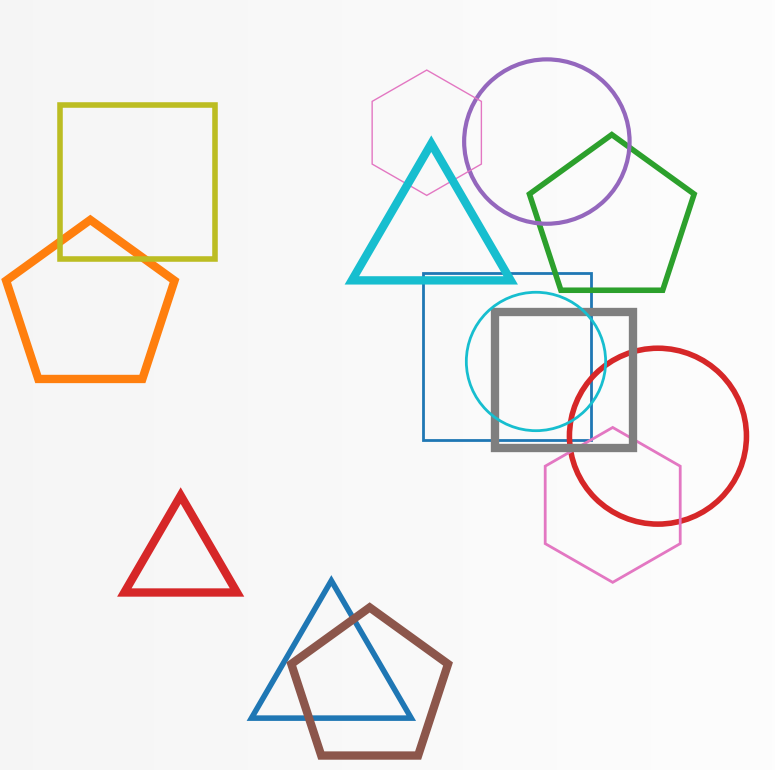[{"shape": "square", "thickness": 1, "radius": 0.54, "center": [0.654, 0.537]}, {"shape": "triangle", "thickness": 2, "radius": 0.6, "center": [0.428, 0.127]}, {"shape": "pentagon", "thickness": 3, "radius": 0.57, "center": [0.117, 0.6]}, {"shape": "pentagon", "thickness": 2, "radius": 0.56, "center": [0.789, 0.713]}, {"shape": "triangle", "thickness": 3, "radius": 0.42, "center": [0.233, 0.272]}, {"shape": "circle", "thickness": 2, "radius": 0.57, "center": [0.849, 0.434]}, {"shape": "circle", "thickness": 1.5, "radius": 0.53, "center": [0.706, 0.816]}, {"shape": "pentagon", "thickness": 3, "radius": 0.53, "center": [0.477, 0.105]}, {"shape": "hexagon", "thickness": 0.5, "radius": 0.41, "center": [0.551, 0.828]}, {"shape": "hexagon", "thickness": 1, "radius": 0.5, "center": [0.791, 0.344]}, {"shape": "square", "thickness": 3, "radius": 0.44, "center": [0.727, 0.506]}, {"shape": "square", "thickness": 2, "radius": 0.5, "center": [0.178, 0.764]}, {"shape": "triangle", "thickness": 3, "radius": 0.59, "center": [0.556, 0.695]}, {"shape": "circle", "thickness": 1, "radius": 0.45, "center": [0.692, 0.531]}]